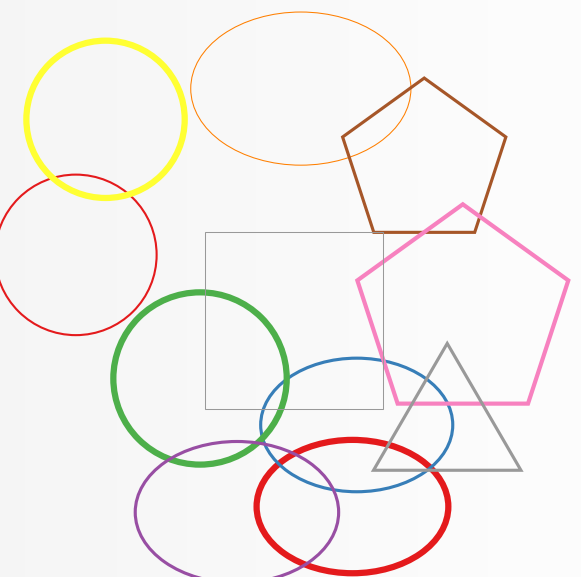[{"shape": "oval", "thickness": 3, "radius": 0.82, "center": [0.606, 0.122]}, {"shape": "circle", "thickness": 1, "radius": 0.69, "center": [0.13, 0.558]}, {"shape": "oval", "thickness": 1.5, "radius": 0.83, "center": [0.614, 0.263]}, {"shape": "circle", "thickness": 3, "radius": 0.75, "center": [0.344, 0.344]}, {"shape": "oval", "thickness": 1.5, "radius": 0.87, "center": [0.408, 0.112]}, {"shape": "oval", "thickness": 0.5, "radius": 0.95, "center": [0.518, 0.846]}, {"shape": "circle", "thickness": 3, "radius": 0.68, "center": [0.182, 0.793]}, {"shape": "pentagon", "thickness": 1.5, "radius": 0.74, "center": [0.73, 0.716]}, {"shape": "pentagon", "thickness": 2, "radius": 0.95, "center": [0.796, 0.455]}, {"shape": "triangle", "thickness": 1.5, "radius": 0.73, "center": [0.769, 0.258]}, {"shape": "square", "thickness": 0.5, "radius": 0.77, "center": [0.506, 0.444]}]